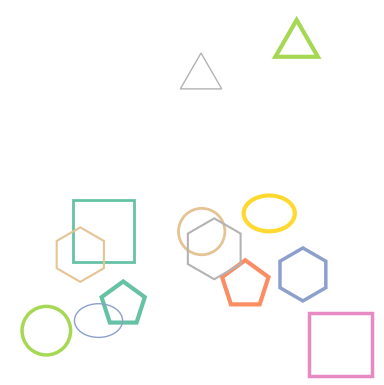[{"shape": "square", "thickness": 2, "radius": 0.4, "center": [0.269, 0.4]}, {"shape": "pentagon", "thickness": 3, "radius": 0.3, "center": [0.32, 0.21]}, {"shape": "pentagon", "thickness": 3, "radius": 0.32, "center": [0.637, 0.261]}, {"shape": "oval", "thickness": 1, "radius": 0.31, "center": [0.256, 0.167]}, {"shape": "hexagon", "thickness": 2.5, "radius": 0.34, "center": [0.787, 0.287]}, {"shape": "square", "thickness": 2.5, "radius": 0.41, "center": [0.885, 0.106]}, {"shape": "circle", "thickness": 2.5, "radius": 0.32, "center": [0.12, 0.141]}, {"shape": "triangle", "thickness": 3, "radius": 0.32, "center": [0.771, 0.884]}, {"shape": "oval", "thickness": 3, "radius": 0.33, "center": [0.699, 0.446]}, {"shape": "circle", "thickness": 2, "radius": 0.3, "center": [0.524, 0.399]}, {"shape": "hexagon", "thickness": 1.5, "radius": 0.35, "center": [0.208, 0.339]}, {"shape": "hexagon", "thickness": 1.5, "radius": 0.4, "center": [0.556, 0.354]}, {"shape": "triangle", "thickness": 1, "radius": 0.31, "center": [0.522, 0.8]}]